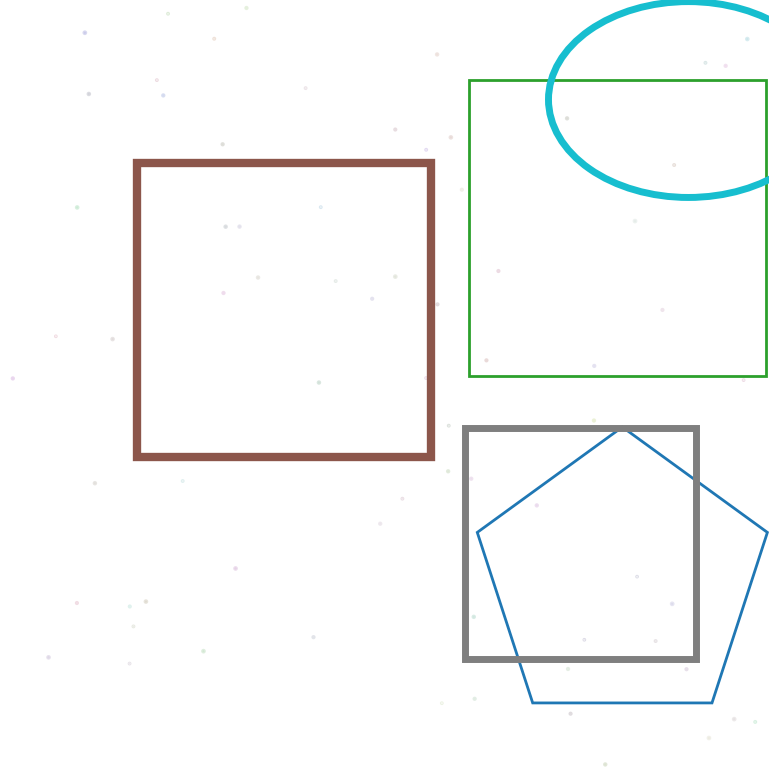[{"shape": "pentagon", "thickness": 1, "radius": 0.99, "center": [0.808, 0.247]}, {"shape": "square", "thickness": 1, "radius": 0.96, "center": [0.802, 0.704]}, {"shape": "square", "thickness": 3, "radius": 0.96, "center": [0.369, 0.597]}, {"shape": "square", "thickness": 2.5, "radius": 0.75, "center": [0.754, 0.294]}, {"shape": "oval", "thickness": 2.5, "radius": 0.91, "center": [0.894, 0.871]}]